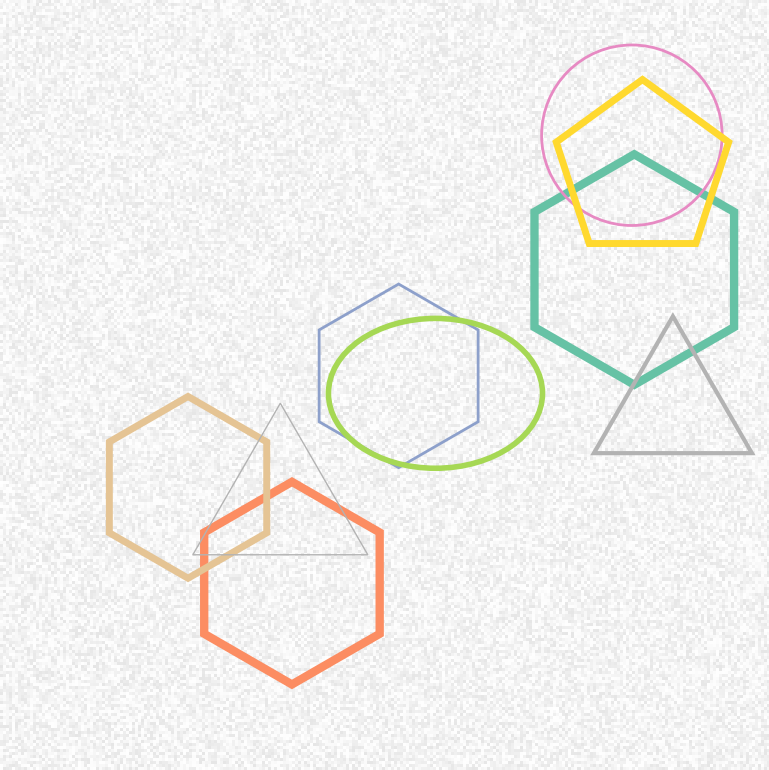[{"shape": "hexagon", "thickness": 3, "radius": 0.75, "center": [0.824, 0.65]}, {"shape": "hexagon", "thickness": 3, "radius": 0.66, "center": [0.379, 0.243]}, {"shape": "hexagon", "thickness": 1, "radius": 0.6, "center": [0.518, 0.512]}, {"shape": "circle", "thickness": 1, "radius": 0.59, "center": [0.821, 0.824]}, {"shape": "oval", "thickness": 2, "radius": 0.7, "center": [0.566, 0.489]}, {"shape": "pentagon", "thickness": 2.5, "radius": 0.59, "center": [0.834, 0.779]}, {"shape": "hexagon", "thickness": 2.5, "radius": 0.59, "center": [0.244, 0.367]}, {"shape": "triangle", "thickness": 0.5, "radius": 0.66, "center": [0.364, 0.345]}, {"shape": "triangle", "thickness": 1.5, "radius": 0.59, "center": [0.874, 0.471]}]